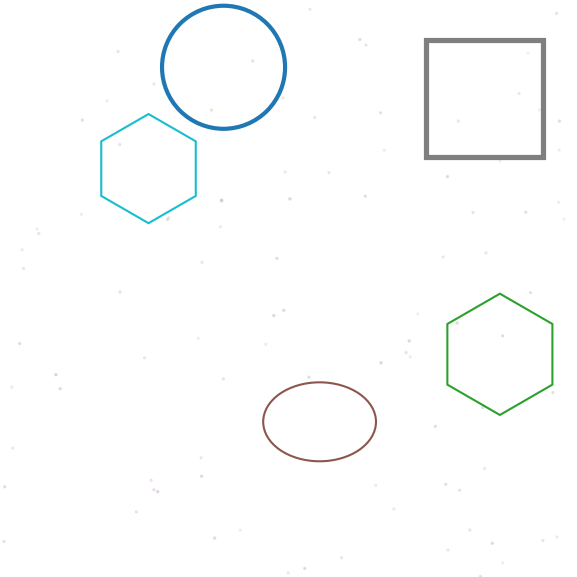[{"shape": "circle", "thickness": 2, "radius": 0.53, "center": [0.387, 0.883]}, {"shape": "hexagon", "thickness": 1, "radius": 0.53, "center": [0.866, 0.386]}, {"shape": "oval", "thickness": 1, "radius": 0.49, "center": [0.553, 0.269]}, {"shape": "square", "thickness": 2.5, "radius": 0.51, "center": [0.84, 0.829]}, {"shape": "hexagon", "thickness": 1, "radius": 0.47, "center": [0.257, 0.707]}]